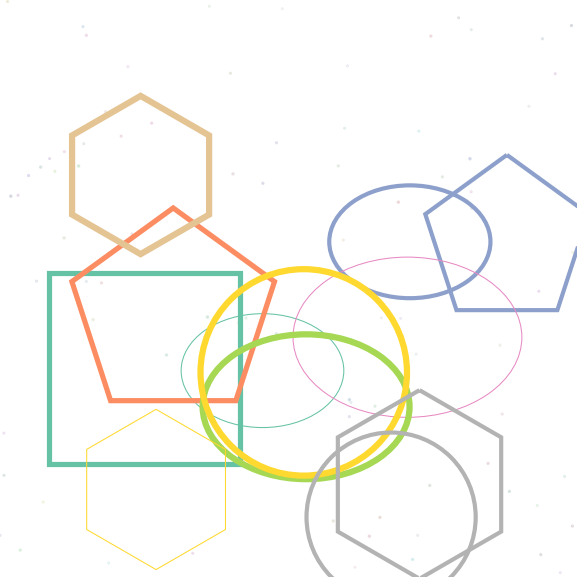[{"shape": "square", "thickness": 2.5, "radius": 0.83, "center": [0.251, 0.36]}, {"shape": "oval", "thickness": 0.5, "radius": 0.7, "center": [0.455, 0.357]}, {"shape": "pentagon", "thickness": 2.5, "radius": 0.92, "center": [0.3, 0.455]}, {"shape": "oval", "thickness": 2, "radius": 0.7, "center": [0.71, 0.58]}, {"shape": "pentagon", "thickness": 2, "radius": 0.74, "center": [0.878, 0.582]}, {"shape": "oval", "thickness": 0.5, "radius": 0.99, "center": [0.706, 0.415]}, {"shape": "oval", "thickness": 3, "radius": 0.9, "center": [0.53, 0.295]}, {"shape": "circle", "thickness": 3, "radius": 0.89, "center": [0.526, 0.354]}, {"shape": "hexagon", "thickness": 0.5, "radius": 0.69, "center": [0.27, 0.152]}, {"shape": "hexagon", "thickness": 3, "radius": 0.69, "center": [0.243, 0.696]}, {"shape": "circle", "thickness": 2, "radius": 0.73, "center": [0.677, 0.104]}, {"shape": "hexagon", "thickness": 2, "radius": 0.82, "center": [0.726, 0.16]}]